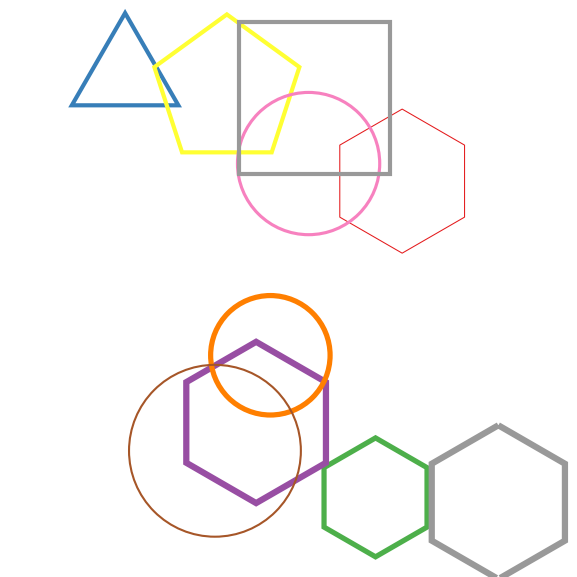[{"shape": "hexagon", "thickness": 0.5, "radius": 0.62, "center": [0.696, 0.685]}, {"shape": "triangle", "thickness": 2, "radius": 0.53, "center": [0.217, 0.87]}, {"shape": "hexagon", "thickness": 2.5, "radius": 0.51, "center": [0.65, 0.138]}, {"shape": "hexagon", "thickness": 3, "radius": 0.7, "center": [0.444, 0.268]}, {"shape": "circle", "thickness": 2.5, "radius": 0.52, "center": [0.468, 0.384]}, {"shape": "pentagon", "thickness": 2, "radius": 0.66, "center": [0.393, 0.842]}, {"shape": "circle", "thickness": 1, "radius": 0.74, "center": [0.372, 0.219]}, {"shape": "circle", "thickness": 1.5, "radius": 0.62, "center": [0.534, 0.716]}, {"shape": "hexagon", "thickness": 3, "radius": 0.67, "center": [0.863, 0.13]}, {"shape": "square", "thickness": 2, "radius": 0.66, "center": [0.545, 0.83]}]